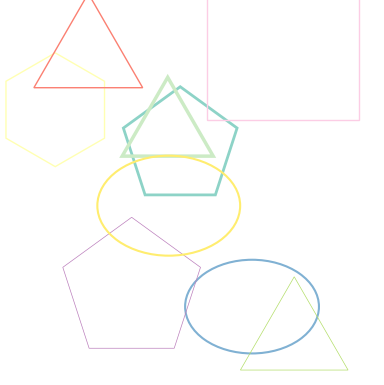[{"shape": "pentagon", "thickness": 2, "radius": 0.78, "center": [0.468, 0.619]}, {"shape": "hexagon", "thickness": 1, "radius": 0.74, "center": [0.143, 0.715]}, {"shape": "triangle", "thickness": 1, "radius": 0.82, "center": [0.229, 0.854]}, {"shape": "oval", "thickness": 1.5, "radius": 0.87, "center": [0.655, 0.204]}, {"shape": "triangle", "thickness": 0.5, "radius": 0.81, "center": [0.764, 0.12]}, {"shape": "square", "thickness": 1, "radius": 0.98, "center": [0.735, 0.886]}, {"shape": "pentagon", "thickness": 0.5, "radius": 0.94, "center": [0.342, 0.248]}, {"shape": "triangle", "thickness": 2.5, "radius": 0.68, "center": [0.436, 0.663]}, {"shape": "oval", "thickness": 1.5, "radius": 0.93, "center": [0.438, 0.466]}]